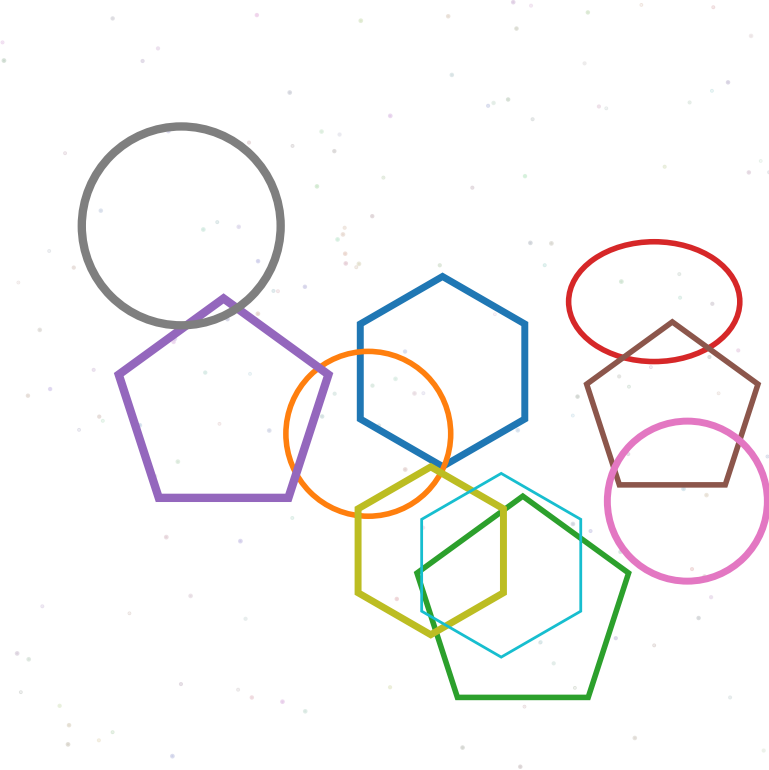[{"shape": "hexagon", "thickness": 2.5, "radius": 0.62, "center": [0.575, 0.518]}, {"shape": "circle", "thickness": 2, "radius": 0.54, "center": [0.478, 0.437]}, {"shape": "pentagon", "thickness": 2, "radius": 0.72, "center": [0.679, 0.211]}, {"shape": "oval", "thickness": 2, "radius": 0.56, "center": [0.85, 0.608]}, {"shape": "pentagon", "thickness": 3, "radius": 0.72, "center": [0.29, 0.469]}, {"shape": "pentagon", "thickness": 2, "radius": 0.58, "center": [0.873, 0.465]}, {"shape": "circle", "thickness": 2.5, "radius": 0.52, "center": [0.893, 0.349]}, {"shape": "circle", "thickness": 3, "radius": 0.65, "center": [0.235, 0.707]}, {"shape": "hexagon", "thickness": 2.5, "radius": 0.54, "center": [0.559, 0.285]}, {"shape": "hexagon", "thickness": 1, "radius": 0.6, "center": [0.651, 0.266]}]